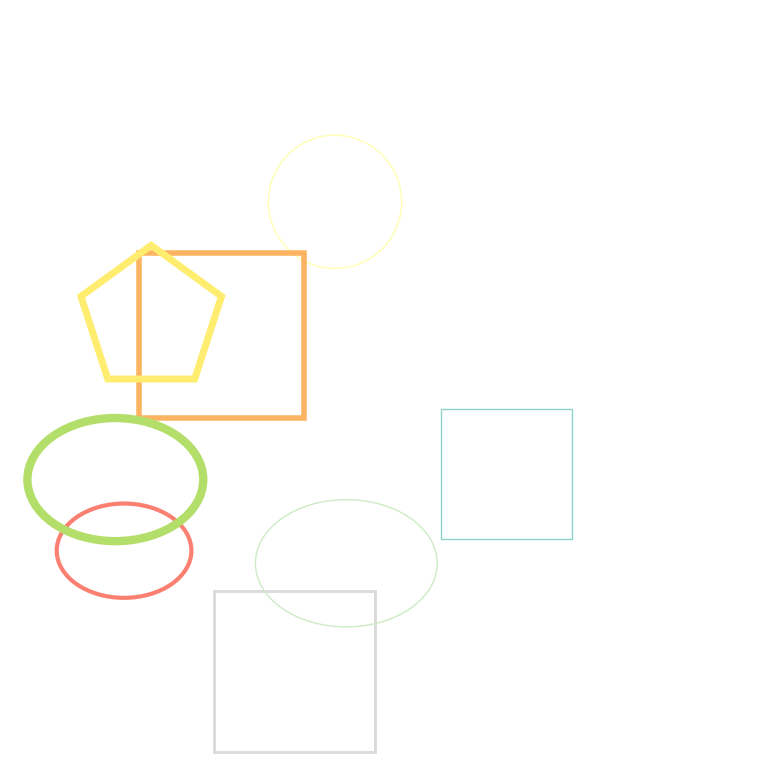[{"shape": "square", "thickness": 0.5, "radius": 0.42, "center": [0.657, 0.384]}, {"shape": "circle", "thickness": 0.5, "radius": 0.43, "center": [0.435, 0.738]}, {"shape": "oval", "thickness": 1.5, "radius": 0.44, "center": [0.161, 0.285]}, {"shape": "square", "thickness": 2, "radius": 0.54, "center": [0.288, 0.564]}, {"shape": "oval", "thickness": 3, "radius": 0.57, "center": [0.15, 0.377]}, {"shape": "square", "thickness": 1, "radius": 0.52, "center": [0.382, 0.128]}, {"shape": "oval", "thickness": 0.5, "radius": 0.59, "center": [0.45, 0.268]}, {"shape": "pentagon", "thickness": 2.5, "radius": 0.48, "center": [0.196, 0.585]}]